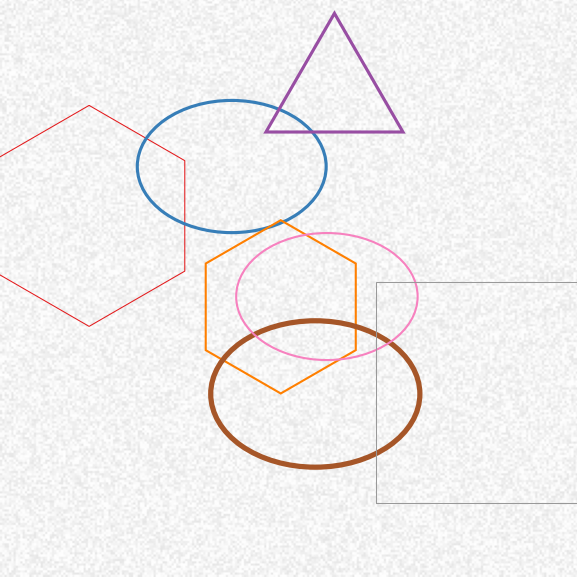[{"shape": "hexagon", "thickness": 0.5, "radius": 0.96, "center": [0.154, 0.625]}, {"shape": "oval", "thickness": 1.5, "radius": 0.82, "center": [0.401, 0.711]}, {"shape": "triangle", "thickness": 1.5, "radius": 0.68, "center": [0.579, 0.839]}, {"shape": "hexagon", "thickness": 1, "radius": 0.75, "center": [0.486, 0.468]}, {"shape": "oval", "thickness": 2.5, "radius": 0.91, "center": [0.546, 0.317]}, {"shape": "oval", "thickness": 1, "radius": 0.79, "center": [0.566, 0.486]}, {"shape": "square", "thickness": 0.5, "radius": 0.95, "center": [0.842, 0.319]}]